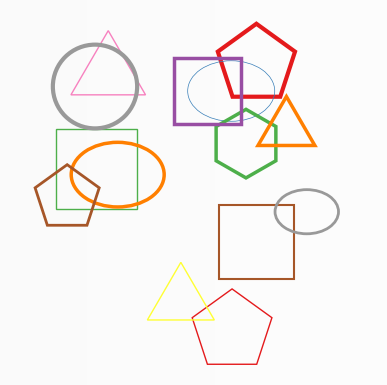[{"shape": "pentagon", "thickness": 1, "radius": 0.54, "center": [0.599, 0.141]}, {"shape": "pentagon", "thickness": 3, "radius": 0.52, "center": [0.662, 0.834]}, {"shape": "oval", "thickness": 0.5, "radius": 0.56, "center": [0.597, 0.764]}, {"shape": "square", "thickness": 1, "radius": 0.52, "center": [0.248, 0.56]}, {"shape": "hexagon", "thickness": 2.5, "radius": 0.45, "center": [0.635, 0.627]}, {"shape": "square", "thickness": 2.5, "radius": 0.43, "center": [0.535, 0.763]}, {"shape": "triangle", "thickness": 2.5, "radius": 0.42, "center": [0.739, 0.665]}, {"shape": "oval", "thickness": 2.5, "radius": 0.6, "center": [0.304, 0.546]}, {"shape": "triangle", "thickness": 1, "radius": 0.5, "center": [0.467, 0.219]}, {"shape": "pentagon", "thickness": 2, "radius": 0.43, "center": [0.173, 0.485]}, {"shape": "square", "thickness": 1.5, "radius": 0.48, "center": [0.662, 0.372]}, {"shape": "triangle", "thickness": 1, "radius": 0.56, "center": [0.279, 0.809]}, {"shape": "circle", "thickness": 3, "radius": 0.54, "center": [0.245, 0.775]}, {"shape": "oval", "thickness": 2, "radius": 0.41, "center": [0.792, 0.45]}]